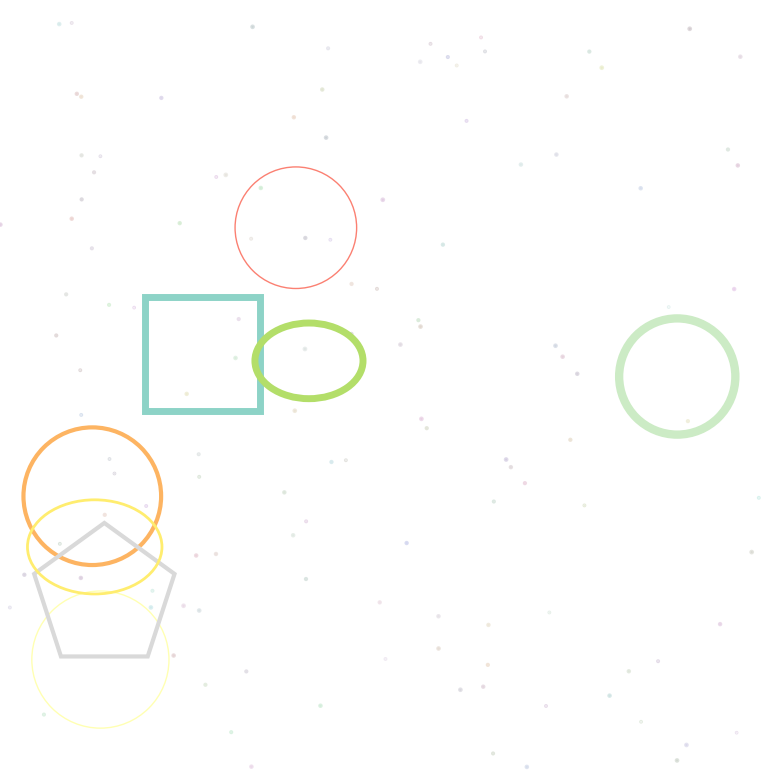[{"shape": "square", "thickness": 2.5, "radius": 0.37, "center": [0.263, 0.54]}, {"shape": "circle", "thickness": 0.5, "radius": 0.45, "center": [0.13, 0.143]}, {"shape": "circle", "thickness": 0.5, "radius": 0.39, "center": [0.384, 0.704]}, {"shape": "circle", "thickness": 1.5, "radius": 0.45, "center": [0.12, 0.356]}, {"shape": "oval", "thickness": 2.5, "radius": 0.35, "center": [0.401, 0.531]}, {"shape": "pentagon", "thickness": 1.5, "radius": 0.48, "center": [0.135, 0.225]}, {"shape": "circle", "thickness": 3, "radius": 0.38, "center": [0.88, 0.511]}, {"shape": "oval", "thickness": 1, "radius": 0.44, "center": [0.123, 0.29]}]